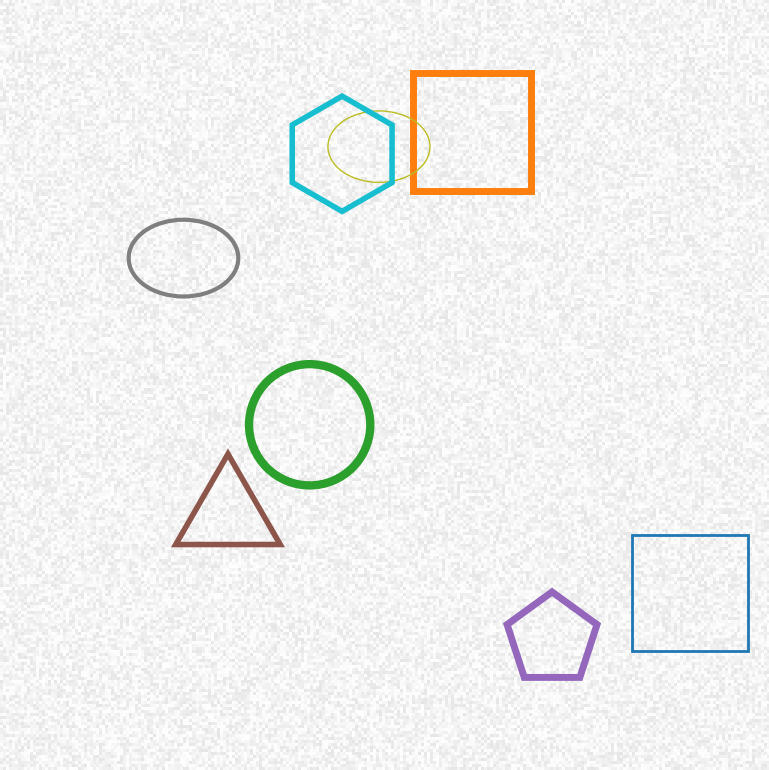[{"shape": "square", "thickness": 1, "radius": 0.38, "center": [0.896, 0.23]}, {"shape": "square", "thickness": 2.5, "radius": 0.38, "center": [0.613, 0.829]}, {"shape": "circle", "thickness": 3, "radius": 0.39, "center": [0.402, 0.448]}, {"shape": "pentagon", "thickness": 2.5, "radius": 0.31, "center": [0.717, 0.17]}, {"shape": "triangle", "thickness": 2, "radius": 0.39, "center": [0.296, 0.332]}, {"shape": "oval", "thickness": 1.5, "radius": 0.36, "center": [0.238, 0.665]}, {"shape": "oval", "thickness": 0.5, "radius": 0.33, "center": [0.492, 0.81]}, {"shape": "hexagon", "thickness": 2, "radius": 0.37, "center": [0.444, 0.8]}]